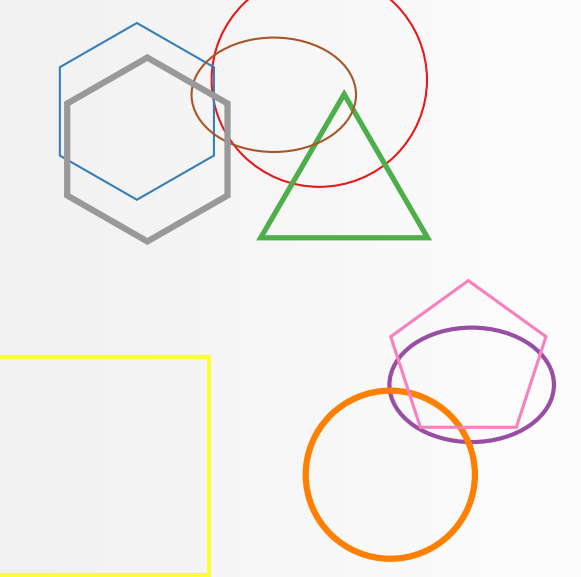[{"shape": "circle", "thickness": 1, "radius": 0.93, "center": [0.549, 0.861]}, {"shape": "hexagon", "thickness": 1, "radius": 0.77, "center": [0.236, 0.806]}, {"shape": "triangle", "thickness": 2.5, "radius": 0.83, "center": [0.592, 0.67]}, {"shape": "oval", "thickness": 2, "radius": 0.71, "center": [0.811, 0.333]}, {"shape": "circle", "thickness": 3, "radius": 0.73, "center": [0.671, 0.177]}, {"shape": "square", "thickness": 2, "radius": 0.95, "center": [0.17, 0.193]}, {"shape": "oval", "thickness": 1, "radius": 0.71, "center": [0.471, 0.835]}, {"shape": "pentagon", "thickness": 1.5, "radius": 0.7, "center": [0.806, 0.373]}, {"shape": "hexagon", "thickness": 3, "radius": 0.8, "center": [0.254, 0.74]}]